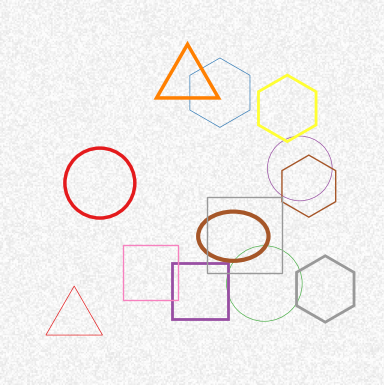[{"shape": "circle", "thickness": 2.5, "radius": 0.45, "center": [0.259, 0.524]}, {"shape": "triangle", "thickness": 0.5, "radius": 0.42, "center": [0.193, 0.172]}, {"shape": "hexagon", "thickness": 0.5, "radius": 0.45, "center": [0.571, 0.759]}, {"shape": "circle", "thickness": 0.5, "radius": 0.49, "center": [0.687, 0.264]}, {"shape": "circle", "thickness": 0.5, "radius": 0.42, "center": [0.779, 0.562]}, {"shape": "square", "thickness": 2, "radius": 0.36, "center": [0.519, 0.244]}, {"shape": "triangle", "thickness": 2.5, "radius": 0.46, "center": [0.487, 0.792]}, {"shape": "hexagon", "thickness": 2, "radius": 0.43, "center": [0.746, 0.719]}, {"shape": "hexagon", "thickness": 1, "radius": 0.4, "center": [0.802, 0.517]}, {"shape": "oval", "thickness": 3, "radius": 0.46, "center": [0.606, 0.386]}, {"shape": "square", "thickness": 1, "radius": 0.36, "center": [0.391, 0.292]}, {"shape": "square", "thickness": 1, "radius": 0.49, "center": [0.635, 0.389]}, {"shape": "hexagon", "thickness": 2, "radius": 0.43, "center": [0.845, 0.249]}]